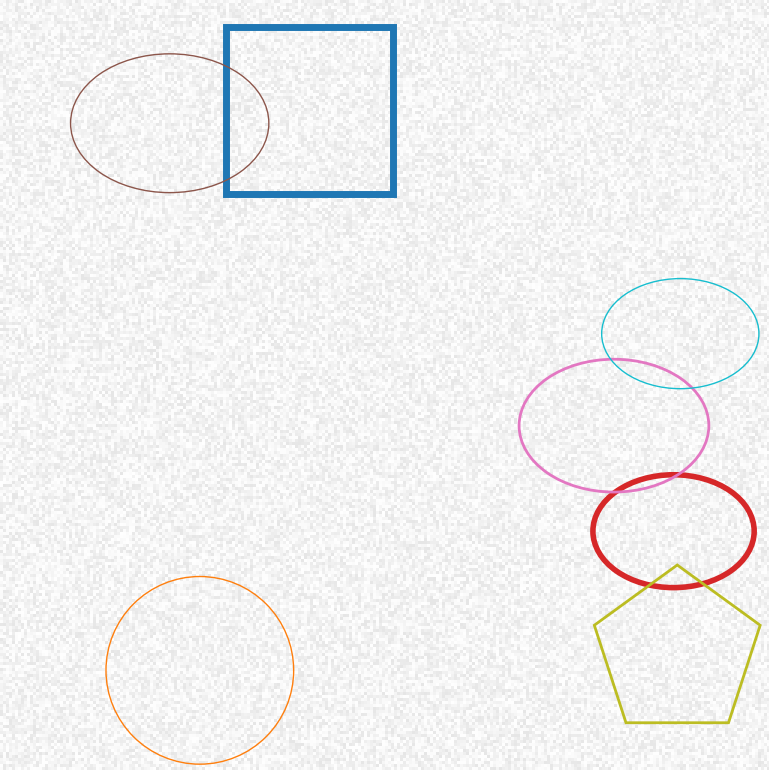[{"shape": "square", "thickness": 2.5, "radius": 0.54, "center": [0.402, 0.857]}, {"shape": "circle", "thickness": 0.5, "radius": 0.61, "center": [0.26, 0.129]}, {"shape": "oval", "thickness": 2, "radius": 0.52, "center": [0.875, 0.31]}, {"shape": "oval", "thickness": 0.5, "radius": 0.64, "center": [0.22, 0.84]}, {"shape": "oval", "thickness": 1, "radius": 0.62, "center": [0.797, 0.447]}, {"shape": "pentagon", "thickness": 1, "radius": 0.57, "center": [0.88, 0.153]}, {"shape": "oval", "thickness": 0.5, "radius": 0.51, "center": [0.884, 0.567]}]